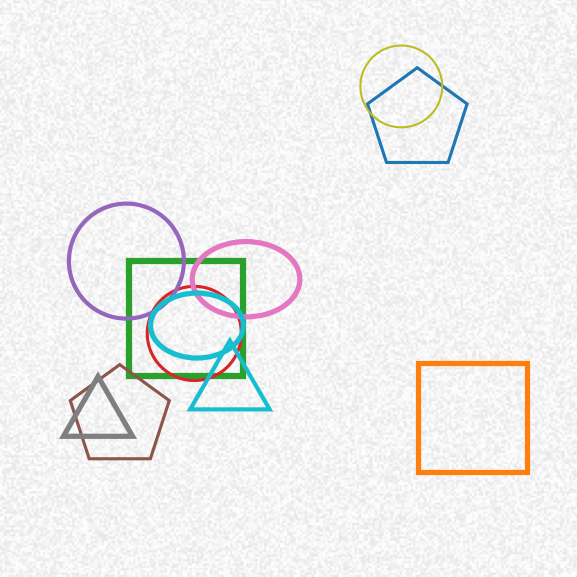[{"shape": "pentagon", "thickness": 1.5, "radius": 0.45, "center": [0.723, 0.791]}, {"shape": "square", "thickness": 2.5, "radius": 0.47, "center": [0.818, 0.276]}, {"shape": "square", "thickness": 3, "radius": 0.5, "center": [0.322, 0.448]}, {"shape": "circle", "thickness": 1.5, "radius": 0.41, "center": [0.336, 0.422]}, {"shape": "circle", "thickness": 2, "radius": 0.5, "center": [0.219, 0.547]}, {"shape": "pentagon", "thickness": 1.5, "radius": 0.45, "center": [0.207, 0.278]}, {"shape": "oval", "thickness": 2.5, "radius": 0.47, "center": [0.426, 0.516]}, {"shape": "triangle", "thickness": 2.5, "radius": 0.35, "center": [0.17, 0.278]}, {"shape": "circle", "thickness": 1, "radius": 0.35, "center": [0.695, 0.849]}, {"shape": "oval", "thickness": 2.5, "radius": 0.4, "center": [0.341, 0.435]}, {"shape": "triangle", "thickness": 2, "radius": 0.4, "center": [0.398, 0.33]}]